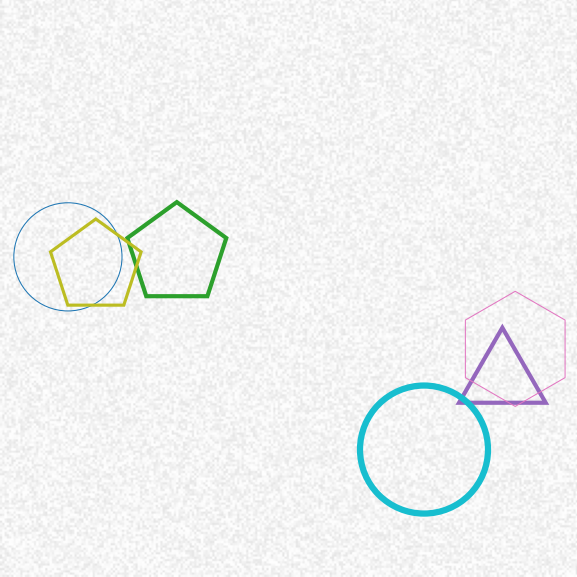[{"shape": "circle", "thickness": 0.5, "radius": 0.47, "center": [0.118, 0.554]}, {"shape": "pentagon", "thickness": 2, "radius": 0.45, "center": [0.306, 0.559]}, {"shape": "triangle", "thickness": 2, "radius": 0.43, "center": [0.87, 0.345]}, {"shape": "hexagon", "thickness": 0.5, "radius": 0.5, "center": [0.892, 0.395]}, {"shape": "pentagon", "thickness": 1.5, "radius": 0.41, "center": [0.166, 0.537]}, {"shape": "circle", "thickness": 3, "radius": 0.55, "center": [0.734, 0.221]}]